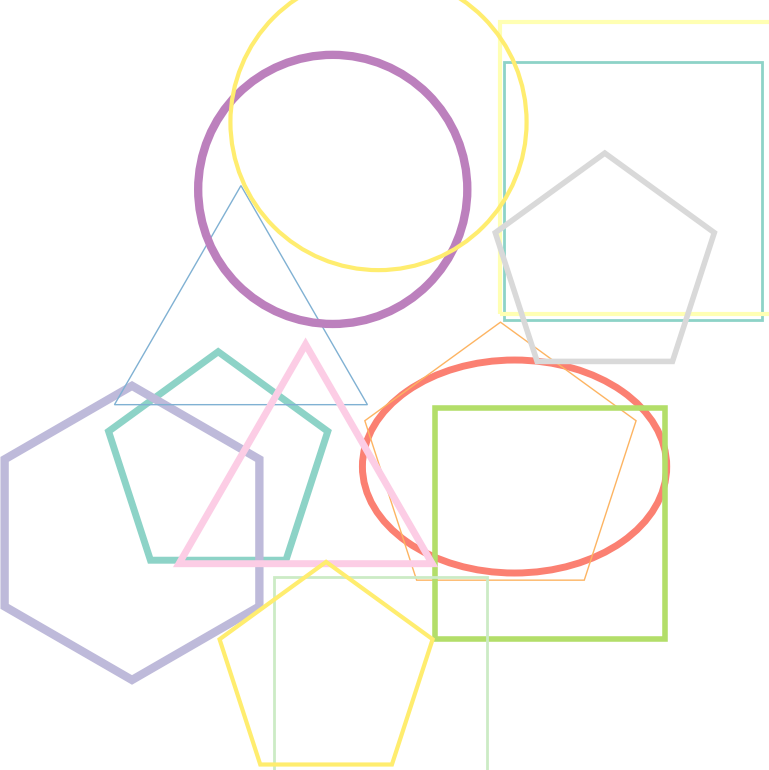[{"shape": "pentagon", "thickness": 2.5, "radius": 0.75, "center": [0.283, 0.394]}, {"shape": "square", "thickness": 1, "radius": 0.84, "center": [0.822, 0.752]}, {"shape": "square", "thickness": 1.5, "radius": 0.95, "center": [0.839, 0.782]}, {"shape": "hexagon", "thickness": 3, "radius": 0.96, "center": [0.171, 0.308]}, {"shape": "oval", "thickness": 2.5, "radius": 0.99, "center": [0.668, 0.394]}, {"shape": "triangle", "thickness": 0.5, "radius": 0.95, "center": [0.313, 0.569]}, {"shape": "pentagon", "thickness": 0.5, "radius": 0.93, "center": [0.65, 0.396]}, {"shape": "square", "thickness": 2, "radius": 0.75, "center": [0.714, 0.32]}, {"shape": "triangle", "thickness": 2.5, "radius": 0.95, "center": [0.397, 0.363]}, {"shape": "pentagon", "thickness": 2, "radius": 0.75, "center": [0.785, 0.652]}, {"shape": "circle", "thickness": 3, "radius": 0.87, "center": [0.432, 0.754]}, {"shape": "square", "thickness": 1, "radius": 0.69, "center": [0.494, 0.112]}, {"shape": "circle", "thickness": 1.5, "radius": 0.96, "center": [0.492, 0.841]}, {"shape": "pentagon", "thickness": 1.5, "radius": 0.73, "center": [0.424, 0.125]}]